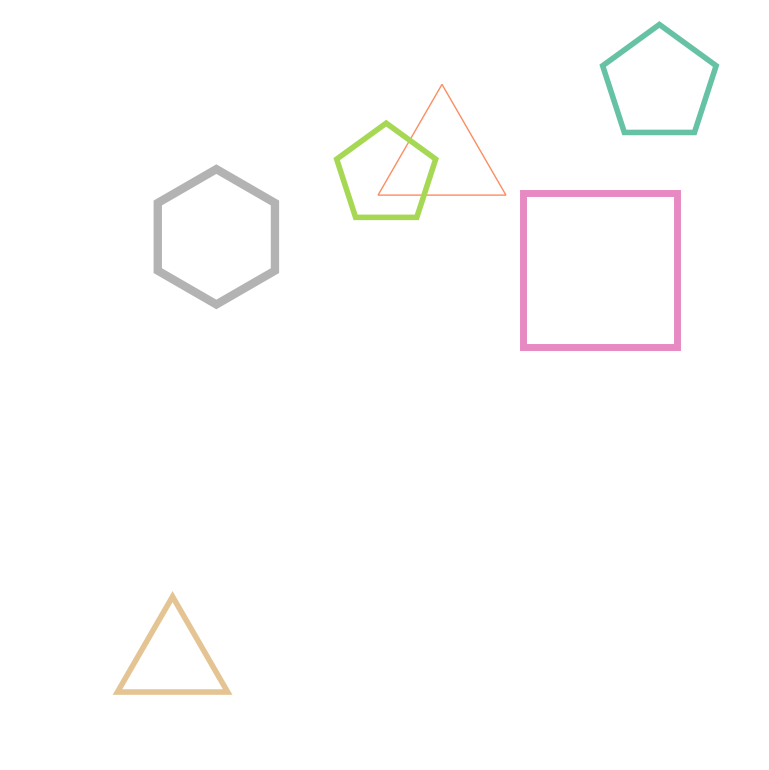[{"shape": "pentagon", "thickness": 2, "radius": 0.39, "center": [0.856, 0.891]}, {"shape": "triangle", "thickness": 0.5, "radius": 0.48, "center": [0.574, 0.795]}, {"shape": "square", "thickness": 2.5, "radius": 0.5, "center": [0.779, 0.65]}, {"shape": "pentagon", "thickness": 2, "radius": 0.34, "center": [0.502, 0.772]}, {"shape": "triangle", "thickness": 2, "radius": 0.41, "center": [0.224, 0.143]}, {"shape": "hexagon", "thickness": 3, "radius": 0.44, "center": [0.281, 0.692]}]